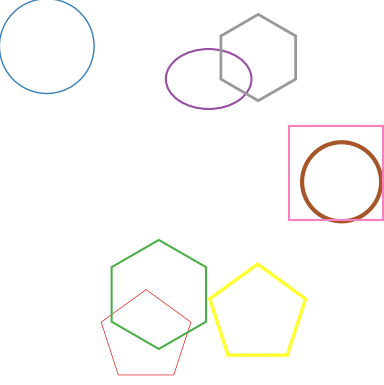[{"shape": "pentagon", "thickness": 0.5, "radius": 0.61, "center": [0.379, 0.125]}, {"shape": "circle", "thickness": 1, "radius": 0.61, "center": [0.121, 0.88]}, {"shape": "hexagon", "thickness": 1.5, "radius": 0.71, "center": [0.413, 0.235]}, {"shape": "oval", "thickness": 1.5, "radius": 0.56, "center": [0.542, 0.795]}, {"shape": "pentagon", "thickness": 2.5, "radius": 0.65, "center": [0.669, 0.183]}, {"shape": "circle", "thickness": 3, "radius": 0.51, "center": [0.887, 0.528]}, {"shape": "square", "thickness": 1.5, "radius": 0.61, "center": [0.873, 0.55]}, {"shape": "hexagon", "thickness": 2, "radius": 0.56, "center": [0.671, 0.851]}]